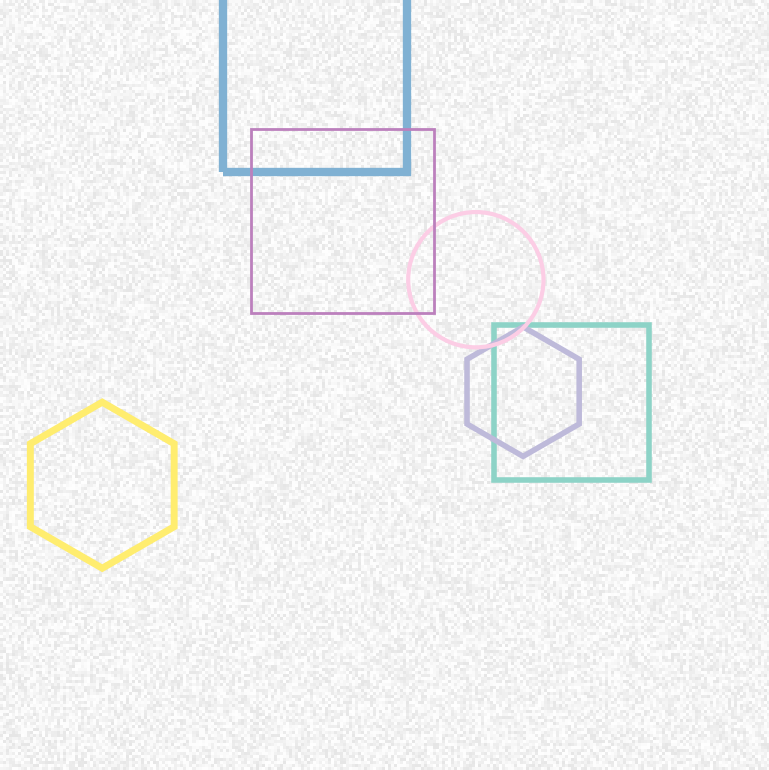[{"shape": "square", "thickness": 2, "radius": 0.5, "center": [0.743, 0.477]}, {"shape": "hexagon", "thickness": 2, "radius": 0.42, "center": [0.679, 0.491]}, {"shape": "square", "thickness": 3, "radius": 0.6, "center": [0.409, 0.896]}, {"shape": "circle", "thickness": 1.5, "radius": 0.44, "center": [0.618, 0.637]}, {"shape": "square", "thickness": 1, "radius": 0.6, "center": [0.445, 0.713]}, {"shape": "hexagon", "thickness": 2.5, "radius": 0.54, "center": [0.133, 0.37]}]